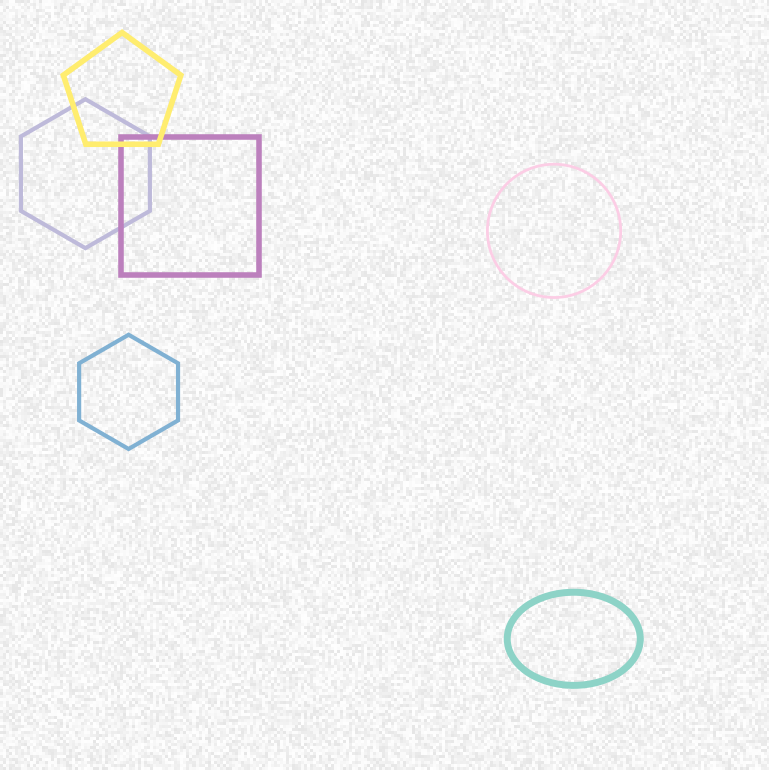[{"shape": "oval", "thickness": 2.5, "radius": 0.43, "center": [0.745, 0.17]}, {"shape": "hexagon", "thickness": 1.5, "radius": 0.48, "center": [0.111, 0.774]}, {"shape": "hexagon", "thickness": 1.5, "radius": 0.37, "center": [0.167, 0.491]}, {"shape": "circle", "thickness": 1, "radius": 0.43, "center": [0.72, 0.7]}, {"shape": "square", "thickness": 2, "radius": 0.45, "center": [0.247, 0.732]}, {"shape": "pentagon", "thickness": 2, "radius": 0.4, "center": [0.159, 0.878]}]